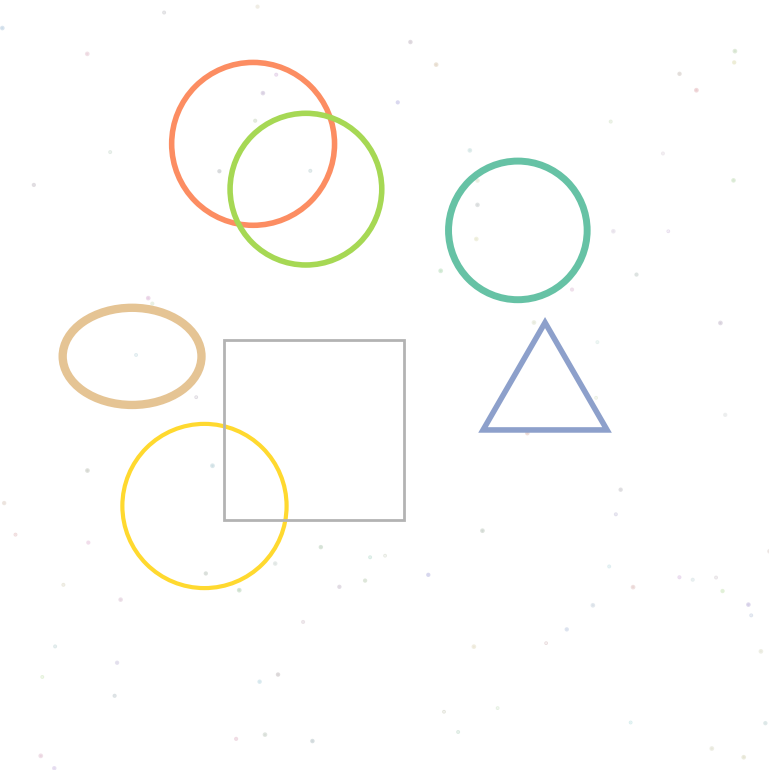[{"shape": "circle", "thickness": 2.5, "radius": 0.45, "center": [0.673, 0.701]}, {"shape": "circle", "thickness": 2, "radius": 0.53, "center": [0.329, 0.813]}, {"shape": "triangle", "thickness": 2, "radius": 0.46, "center": [0.708, 0.488]}, {"shape": "circle", "thickness": 2, "radius": 0.49, "center": [0.397, 0.754]}, {"shape": "circle", "thickness": 1.5, "radius": 0.53, "center": [0.266, 0.343]}, {"shape": "oval", "thickness": 3, "radius": 0.45, "center": [0.172, 0.537]}, {"shape": "square", "thickness": 1, "radius": 0.58, "center": [0.407, 0.442]}]